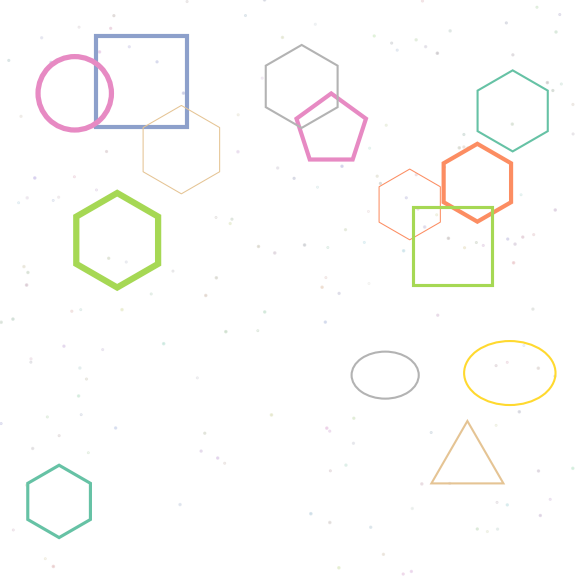[{"shape": "hexagon", "thickness": 1.5, "radius": 0.31, "center": [0.102, 0.131]}, {"shape": "hexagon", "thickness": 1, "radius": 0.35, "center": [0.888, 0.807]}, {"shape": "hexagon", "thickness": 2, "radius": 0.34, "center": [0.827, 0.683]}, {"shape": "hexagon", "thickness": 0.5, "radius": 0.31, "center": [0.709, 0.645]}, {"shape": "square", "thickness": 2, "radius": 0.39, "center": [0.245, 0.858]}, {"shape": "circle", "thickness": 2.5, "radius": 0.32, "center": [0.129, 0.838]}, {"shape": "pentagon", "thickness": 2, "radius": 0.32, "center": [0.574, 0.774]}, {"shape": "hexagon", "thickness": 3, "radius": 0.41, "center": [0.203, 0.583]}, {"shape": "square", "thickness": 1.5, "radius": 0.34, "center": [0.784, 0.573]}, {"shape": "oval", "thickness": 1, "radius": 0.4, "center": [0.883, 0.353]}, {"shape": "hexagon", "thickness": 0.5, "radius": 0.38, "center": [0.314, 0.74]}, {"shape": "triangle", "thickness": 1, "radius": 0.36, "center": [0.809, 0.198]}, {"shape": "hexagon", "thickness": 1, "radius": 0.36, "center": [0.522, 0.849]}, {"shape": "oval", "thickness": 1, "radius": 0.29, "center": [0.667, 0.35]}]